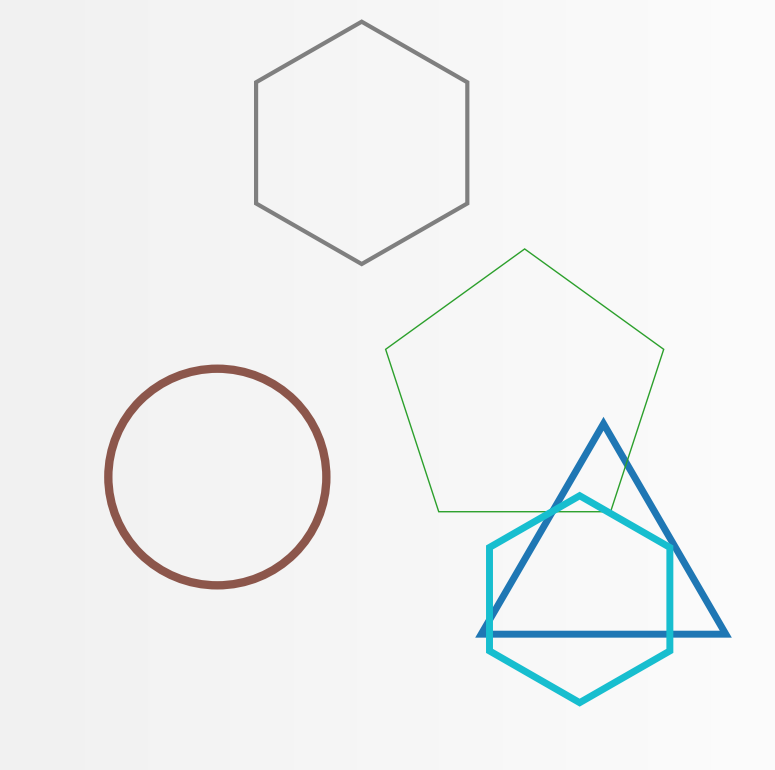[{"shape": "triangle", "thickness": 2.5, "radius": 0.91, "center": [0.779, 0.267]}, {"shape": "pentagon", "thickness": 0.5, "radius": 0.94, "center": [0.677, 0.488]}, {"shape": "circle", "thickness": 3, "radius": 0.7, "center": [0.28, 0.38]}, {"shape": "hexagon", "thickness": 1.5, "radius": 0.79, "center": [0.467, 0.814]}, {"shape": "hexagon", "thickness": 2.5, "radius": 0.67, "center": [0.748, 0.222]}]